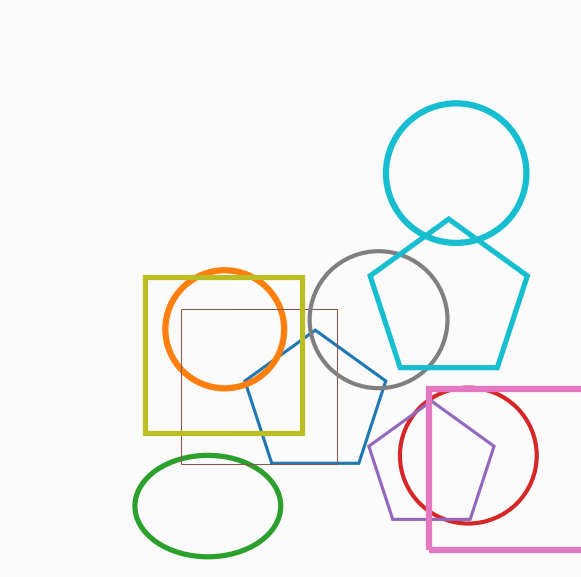[{"shape": "pentagon", "thickness": 1.5, "radius": 0.64, "center": [0.542, 0.3]}, {"shape": "circle", "thickness": 3, "radius": 0.51, "center": [0.387, 0.429]}, {"shape": "oval", "thickness": 2.5, "radius": 0.63, "center": [0.358, 0.123]}, {"shape": "circle", "thickness": 2, "radius": 0.59, "center": [0.806, 0.21]}, {"shape": "pentagon", "thickness": 1.5, "radius": 0.57, "center": [0.742, 0.191]}, {"shape": "square", "thickness": 0.5, "radius": 0.67, "center": [0.446, 0.33]}, {"shape": "square", "thickness": 3, "radius": 0.7, "center": [0.877, 0.186]}, {"shape": "circle", "thickness": 2, "radius": 0.59, "center": [0.651, 0.446]}, {"shape": "square", "thickness": 2.5, "radius": 0.67, "center": [0.385, 0.385]}, {"shape": "circle", "thickness": 3, "radius": 0.6, "center": [0.785, 0.699]}, {"shape": "pentagon", "thickness": 2.5, "radius": 0.71, "center": [0.772, 0.478]}]